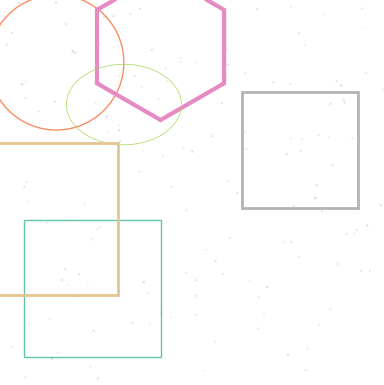[{"shape": "square", "thickness": 1, "radius": 0.89, "center": [0.24, 0.25]}, {"shape": "circle", "thickness": 1, "radius": 0.88, "center": [0.146, 0.838]}, {"shape": "hexagon", "thickness": 3, "radius": 0.95, "center": [0.417, 0.879]}, {"shape": "oval", "thickness": 0.5, "radius": 0.75, "center": [0.322, 0.728]}, {"shape": "square", "thickness": 2, "radius": 0.98, "center": [0.111, 0.431]}, {"shape": "square", "thickness": 2, "radius": 0.75, "center": [0.78, 0.611]}]